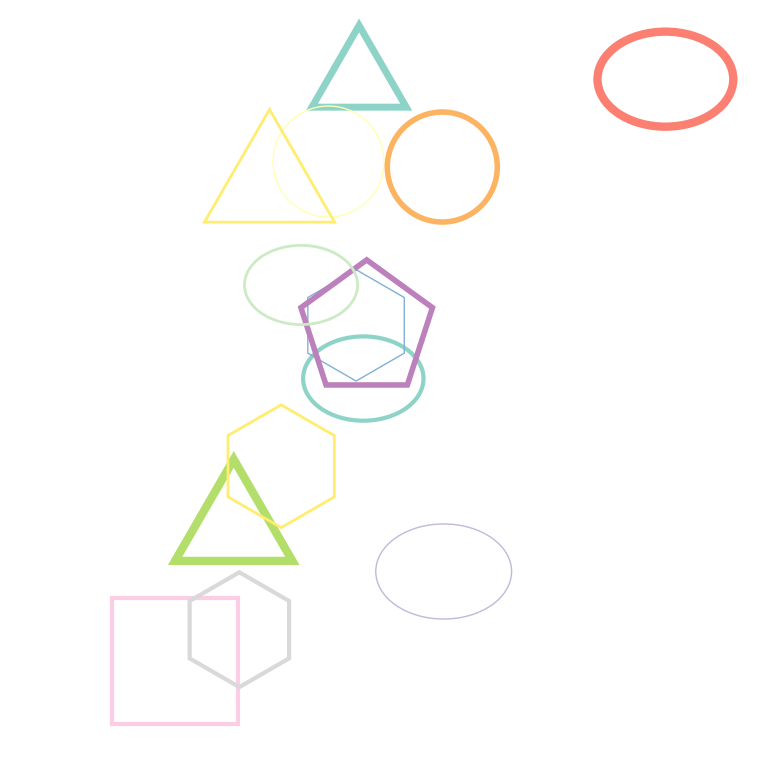[{"shape": "oval", "thickness": 1.5, "radius": 0.39, "center": [0.472, 0.508]}, {"shape": "triangle", "thickness": 2.5, "radius": 0.35, "center": [0.466, 0.896]}, {"shape": "circle", "thickness": 0.5, "radius": 0.36, "center": [0.427, 0.79]}, {"shape": "oval", "thickness": 0.5, "radius": 0.44, "center": [0.576, 0.258]}, {"shape": "oval", "thickness": 3, "radius": 0.44, "center": [0.864, 0.897]}, {"shape": "hexagon", "thickness": 0.5, "radius": 0.36, "center": [0.462, 0.577]}, {"shape": "circle", "thickness": 2, "radius": 0.36, "center": [0.574, 0.783]}, {"shape": "triangle", "thickness": 3, "radius": 0.44, "center": [0.304, 0.316]}, {"shape": "square", "thickness": 1.5, "radius": 0.41, "center": [0.227, 0.141]}, {"shape": "hexagon", "thickness": 1.5, "radius": 0.37, "center": [0.311, 0.182]}, {"shape": "pentagon", "thickness": 2, "radius": 0.45, "center": [0.476, 0.573]}, {"shape": "oval", "thickness": 1, "radius": 0.37, "center": [0.391, 0.63]}, {"shape": "hexagon", "thickness": 1, "radius": 0.4, "center": [0.365, 0.394]}, {"shape": "triangle", "thickness": 1, "radius": 0.49, "center": [0.35, 0.76]}]